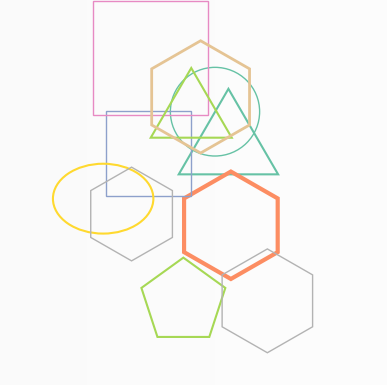[{"shape": "circle", "thickness": 1, "radius": 0.58, "center": [0.555, 0.71]}, {"shape": "triangle", "thickness": 1.5, "radius": 0.74, "center": [0.589, 0.621]}, {"shape": "hexagon", "thickness": 3, "radius": 0.7, "center": [0.596, 0.415]}, {"shape": "square", "thickness": 1, "radius": 0.55, "center": [0.383, 0.601]}, {"shape": "square", "thickness": 1, "radius": 0.74, "center": [0.388, 0.849]}, {"shape": "pentagon", "thickness": 1.5, "radius": 0.57, "center": [0.473, 0.217]}, {"shape": "triangle", "thickness": 1.5, "radius": 0.6, "center": [0.494, 0.703]}, {"shape": "oval", "thickness": 1.5, "radius": 0.65, "center": [0.266, 0.484]}, {"shape": "hexagon", "thickness": 2, "radius": 0.73, "center": [0.518, 0.748]}, {"shape": "hexagon", "thickness": 1, "radius": 0.67, "center": [0.69, 0.219]}, {"shape": "hexagon", "thickness": 1, "radius": 0.61, "center": [0.34, 0.444]}]